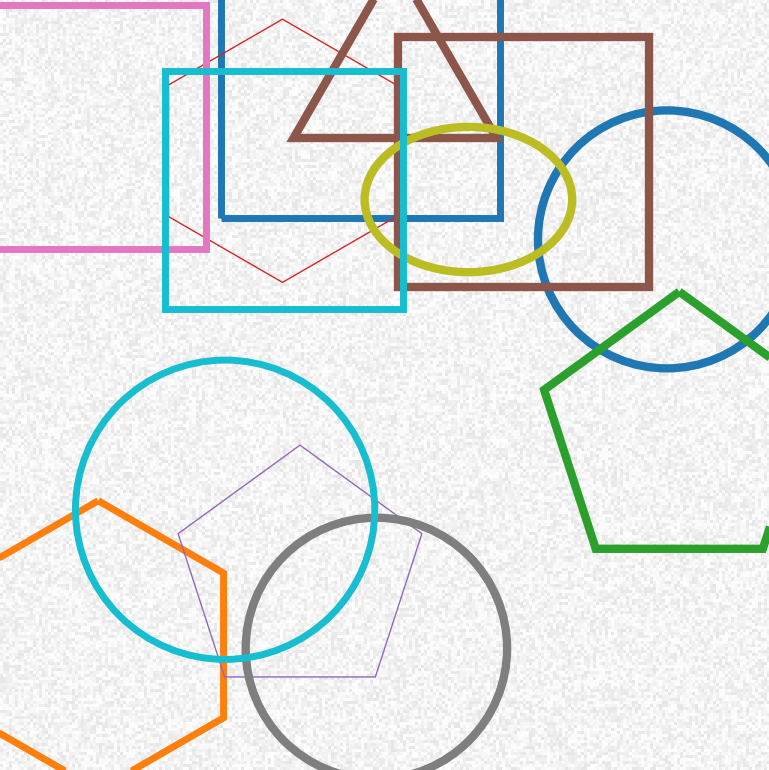[{"shape": "circle", "thickness": 3, "radius": 0.84, "center": [0.866, 0.689]}, {"shape": "square", "thickness": 2.5, "radius": 0.91, "center": [0.468, 0.898]}, {"shape": "hexagon", "thickness": 2.5, "radius": 0.94, "center": [0.128, 0.162]}, {"shape": "pentagon", "thickness": 3, "radius": 0.92, "center": [0.882, 0.437]}, {"shape": "hexagon", "thickness": 0.5, "radius": 0.85, "center": [0.367, 0.804]}, {"shape": "pentagon", "thickness": 0.5, "radius": 0.83, "center": [0.39, 0.255]}, {"shape": "triangle", "thickness": 3, "radius": 0.76, "center": [0.513, 0.897]}, {"shape": "square", "thickness": 3, "radius": 0.81, "center": [0.68, 0.789]}, {"shape": "square", "thickness": 2.5, "radius": 0.79, "center": [0.109, 0.835]}, {"shape": "circle", "thickness": 3, "radius": 0.85, "center": [0.489, 0.158]}, {"shape": "oval", "thickness": 3, "radius": 0.67, "center": [0.608, 0.741]}, {"shape": "circle", "thickness": 2.5, "radius": 0.97, "center": [0.292, 0.338]}, {"shape": "square", "thickness": 2.5, "radius": 0.77, "center": [0.368, 0.753]}]